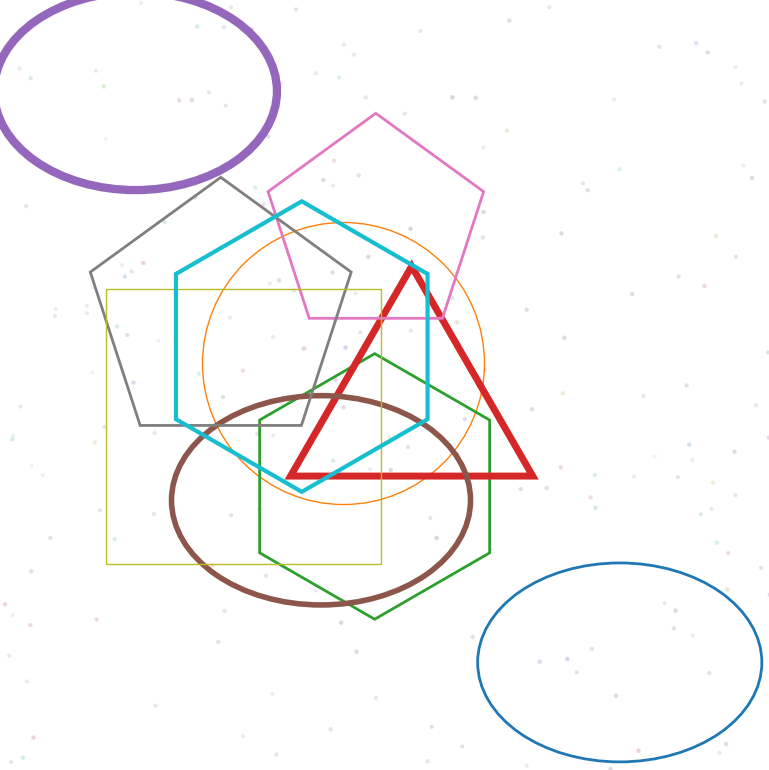[{"shape": "oval", "thickness": 1, "radius": 0.92, "center": [0.805, 0.14]}, {"shape": "circle", "thickness": 0.5, "radius": 0.92, "center": [0.446, 0.528]}, {"shape": "hexagon", "thickness": 1, "radius": 0.86, "center": [0.487, 0.368]}, {"shape": "triangle", "thickness": 2.5, "radius": 0.91, "center": [0.535, 0.473]}, {"shape": "oval", "thickness": 3, "radius": 0.92, "center": [0.176, 0.882]}, {"shape": "oval", "thickness": 2, "radius": 0.97, "center": [0.417, 0.35]}, {"shape": "pentagon", "thickness": 1, "radius": 0.74, "center": [0.488, 0.706]}, {"shape": "pentagon", "thickness": 1, "radius": 0.89, "center": [0.287, 0.592]}, {"shape": "square", "thickness": 0.5, "radius": 0.89, "center": [0.316, 0.446]}, {"shape": "hexagon", "thickness": 1.5, "radius": 0.94, "center": [0.392, 0.55]}]